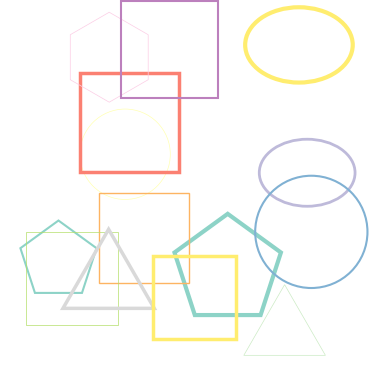[{"shape": "pentagon", "thickness": 3, "radius": 0.73, "center": [0.591, 0.299]}, {"shape": "pentagon", "thickness": 1.5, "radius": 0.52, "center": [0.152, 0.323]}, {"shape": "circle", "thickness": 0.5, "radius": 0.59, "center": [0.325, 0.599]}, {"shape": "oval", "thickness": 2, "radius": 0.62, "center": [0.798, 0.551]}, {"shape": "square", "thickness": 2.5, "radius": 0.64, "center": [0.337, 0.681]}, {"shape": "circle", "thickness": 1.5, "radius": 0.73, "center": [0.809, 0.398]}, {"shape": "square", "thickness": 1, "radius": 0.59, "center": [0.374, 0.383]}, {"shape": "square", "thickness": 0.5, "radius": 0.6, "center": [0.187, 0.277]}, {"shape": "hexagon", "thickness": 0.5, "radius": 0.58, "center": [0.284, 0.851]}, {"shape": "triangle", "thickness": 2.5, "radius": 0.68, "center": [0.282, 0.268]}, {"shape": "square", "thickness": 1.5, "radius": 0.63, "center": [0.439, 0.872]}, {"shape": "triangle", "thickness": 0.5, "radius": 0.61, "center": [0.739, 0.138]}, {"shape": "oval", "thickness": 3, "radius": 0.7, "center": [0.776, 0.883]}, {"shape": "square", "thickness": 2.5, "radius": 0.54, "center": [0.505, 0.228]}]